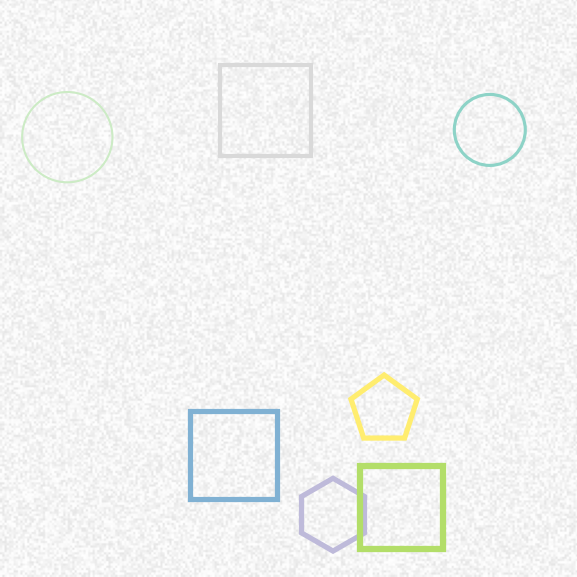[{"shape": "circle", "thickness": 1.5, "radius": 0.31, "center": [0.848, 0.774]}, {"shape": "hexagon", "thickness": 2.5, "radius": 0.31, "center": [0.577, 0.108]}, {"shape": "square", "thickness": 2.5, "radius": 0.38, "center": [0.404, 0.211]}, {"shape": "square", "thickness": 3, "radius": 0.36, "center": [0.695, 0.12]}, {"shape": "square", "thickness": 2, "radius": 0.39, "center": [0.46, 0.807]}, {"shape": "circle", "thickness": 1, "radius": 0.39, "center": [0.117, 0.762]}, {"shape": "pentagon", "thickness": 2.5, "radius": 0.3, "center": [0.665, 0.289]}]